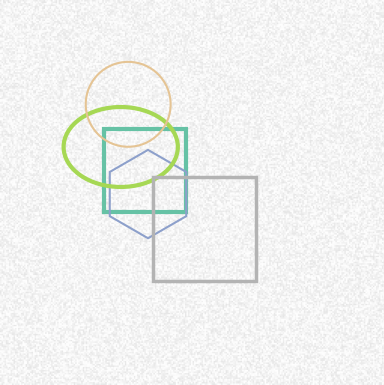[{"shape": "square", "thickness": 3, "radius": 0.53, "center": [0.377, 0.557]}, {"shape": "hexagon", "thickness": 1.5, "radius": 0.57, "center": [0.384, 0.496]}, {"shape": "oval", "thickness": 3, "radius": 0.74, "center": [0.314, 0.618]}, {"shape": "circle", "thickness": 1.5, "radius": 0.55, "center": [0.333, 0.729]}, {"shape": "square", "thickness": 2.5, "radius": 0.67, "center": [0.532, 0.405]}]